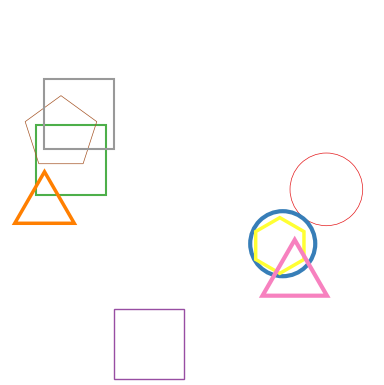[{"shape": "circle", "thickness": 0.5, "radius": 0.47, "center": [0.848, 0.508]}, {"shape": "circle", "thickness": 3, "radius": 0.42, "center": [0.734, 0.367]}, {"shape": "square", "thickness": 1.5, "radius": 0.45, "center": [0.184, 0.585]}, {"shape": "square", "thickness": 1, "radius": 0.45, "center": [0.388, 0.106]}, {"shape": "triangle", "thickness": 2.5, "radius": 0.45, "center": [0.116, 0.465]}, {"shape": "hexagon", "thickness": 2.5, "radius": 0.36, "center": [0.727, 0.362]}, {"shape": "pentagon", "thickness": 0.5, "radius": 0.49, "center": [0.158, 0.654]}, {"shape": "triangle", "thickness": 3, "radius": 0.48, "center": [0.766, 0.28]}, {"shape": "square", "thickness": 1.5, "radius": 0.46, "center": [0.206, 0.704]}]